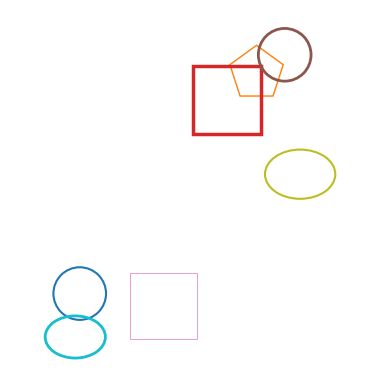[{"shape": "circle", "thickness": 1.5, "radius": 0.34, "center": [0.207, 0.237]}, {"shape": "pentagon", "thickness": 1, "radius": 0.36, "center": [0.666, 0.809]}, {"shape": "square", "thickness": 2.5, "radius": 0.44, "center": [0.589, 0.74]}, {"shape": "circle", "thickness": 2, "radius": 0.34, "center": [0.739, 0.858]}, {"shape": "square", "thickness": 0.5, "radius": 0.43, "center": [0.424, 0.205]}, {"shape": "oval", "thickness": 1.5, "radius": 0.46, "center": [0.78, 0.548]}, {"shape": "oval", "thickness": 2, "radius": 0.39, "center": [0.196, 0.125]}]